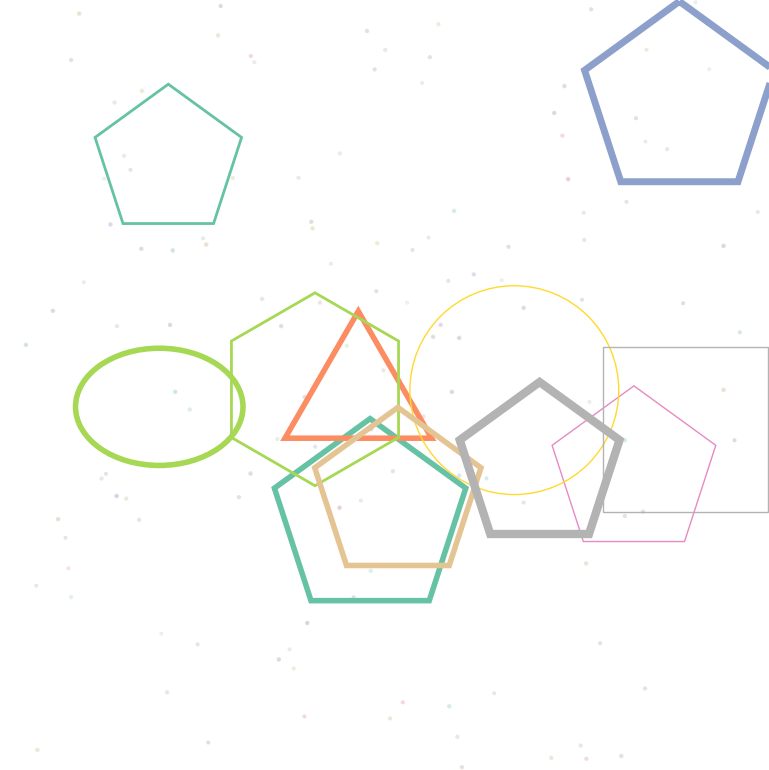[{"shape": "pentagon", "thickness": 2, "radius": 0.65, "center": [0.481, 0.326]}, {"shape": "pentagon", "thickness": 1, "radius": 0.5, "center": [0.219, 0.791]}, {"shape": "triangle", "thickness": 2, "radius": 0.55, "center": [0.465, 0.486]}, {"shape": "pentagon", "thickness": 2.5, "radius": 0.65, "center": [0.882, 0.869]}, {"shape": "pentagon", "thickness": 0.5, "radius": 0.56, "center": [0.823, 0.387]}, {"shape": "oval", "thickness": 2, "radius": 0.54, "center": [0.207, 0.472]}, {"shape": "hexagon", "thickness": 1, "radius": 0.63, "center": [0.409, 0.494]}, {"shape": "circle", "thickness": 0.5, "radius": 0.68, "center": [0.668, 0.493]}, {"shape": "pentagon", "thickness": 2, "radius": 0.57, "center": [0.517, 0.357]}, {"shape": "square", "thickness": 0.5, "radius": 0.54, "center": [0.89, 0.442]}, {"shape": "pentagon", "thickness": 3, "radius": 0.55, "center": [0.701, 0.395]}]